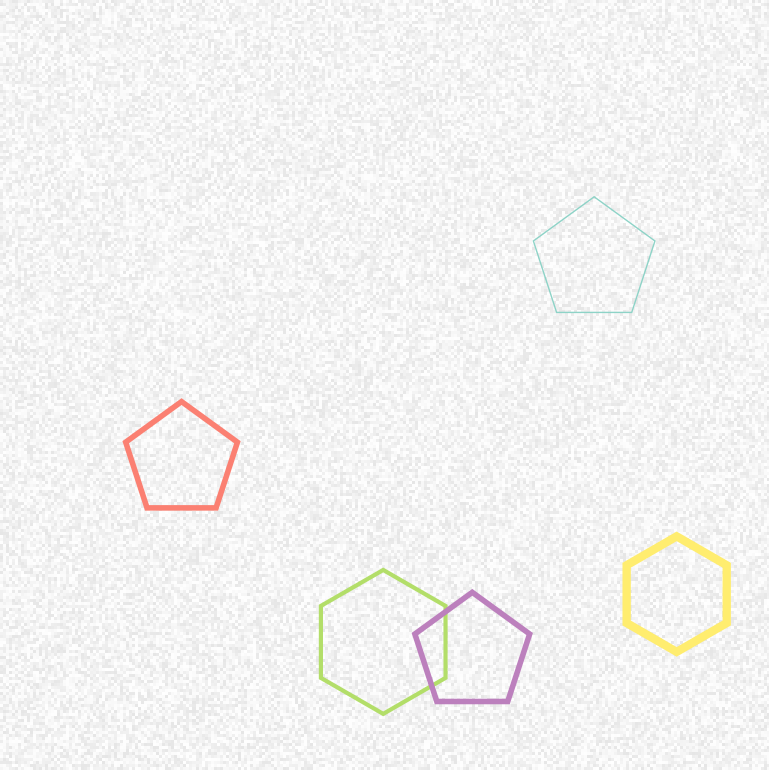[{"shape": "pentagon", "thickness": 0.5, "radius": 0.42, "center": [0.772, 0.661]}, {"shape": "pentagon", "thickness": 2, "radius": 0.38, "center": [0.236, 0.402]}, {"shape": "hexagon", "thickness": 1.5, "radius": 0.47, "center": [0.498, 0.166]}, {"shape": "pentagon", "thickness": 2, "radius": 0.39, "center": [0.613, 0.152]}, {"shape": "hexagon", "thickness": 3, "radius": 0.38, "center": [0.879, 0.228]}]